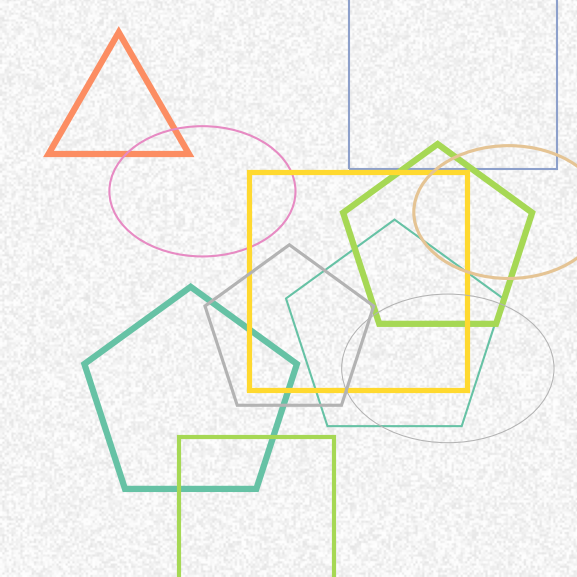[{"shape": "pentagon", "thickness": 1, "radius": 0.99, "center": [0.683, 0.421]}, {"shape": "pentagon", "thickness": 3, "radius": 0.97, "center": [0.33, 0.309]}, {"shape": "triangle", "thickness": 3, "radius": 0.7, "center": [0.206, 0.803]}, {"shape": "square", "thickness": 1, "radius": 0.9, "center": [0.784, 0.886]}, {"shape": "oval", "thickness": 1, "radius": 0.81, "center": [0.351, 0.668]}, {"shape": "square", "thickness": 2, "radius": 0.67, "center": [0.444, 0.108]}, {"shape": "pentagon", "thickness": 3, "radius": 0.86, "center": [0.758, 0.578]}, {"shape": "square", "thickness": 2.5, "radius": 0.95, "center": [0.62, 0.513]}, {"shape": "oval", "thickness": 1.5, "radius": 0.82, "center": [0.881, 0.632]}, {"shape": "pentagon", "thickness": 1.5, "radius": 0.77, "center": [0.501, 0.422]}, {"shape": "oval", "thickness": 0.5, "radius": 0.92, "center": [0.775, 0.361]}]